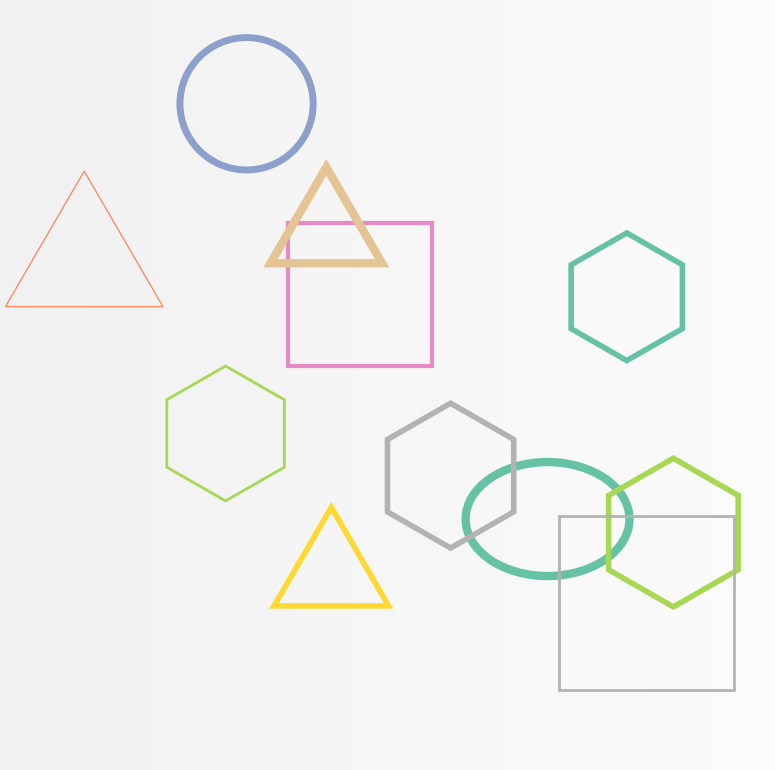[{"shape": "oval", "thickness": 3, "radius": 0.53, "center": [0.707, 0.326]}, {"shape": "hexagon", "thickness": 2, "radius": 0.41, "center": [0.809, 0.615]}, {"shape": "triangle", "thickness": 0.5, "radius": 0.59, "center": [0.109, 0.66]}, {"shape": "circle", "thickness": 2.5, "radius": 0.43, "center": [0.318, 0.865]}, {"shape": "square", "thickness": 1.5, "radius": 0.47, "center": [0.464, 0.617]}, {"shape": "hexagon", "thickness": 2, "radius": 0.48, "center": [0.869, 0.308]}, {"shape": "hexagon", "thickness": 1, "radius": 0.44, "center": [0.291, 0.437]}, {"shape": "triangle", "thickness": 2, "radius": 0.43, "center": [0.428, 0.256]}, {"shape": "triangle", "thickness": 3, "radius": 0.42, "center": [0.421, 0.7]}, {"shape": "square", "thickness": 1, "radius": 0.56, "center": [0.834, 0.217]}, {"shape": "hexagon", "thickness": 2, "radius": 0.47, "center": [0.581, 0.382]}]